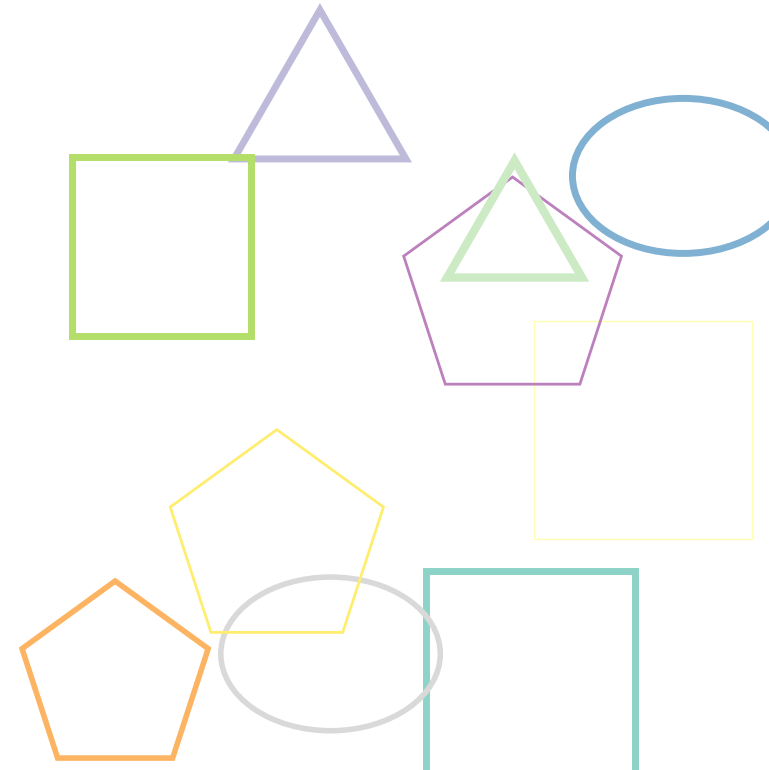[{"shape": "square", "thickness": 2.5, "radius": 0.68, "center": [0.689, 0.123]}, {"shape": "square", "thickness": 0.5, "radius": 0.71, "center": [0.835, 0.442]}, {"shape": "triangle", "thickness": 2.5, "radius": 0.64, "center": [0.416, 0.858]}, {"shape": "oval", "thickness": 2.5, "radius": 0.72, "center": [0.887, 0.772]}, {"shape": "pentagon", "thickness": 2, "radius": 0.64, "center": [0.15, 0.118]}, {"shape": "square", "thickness": 2.5, "radius": 0.58, "center": [0.21, 0.68]}, {"shape": "oval", "thickness": 2, "radius": 0.71, "center": [0.429, 0.151]}, {"shape": "pentagon", "thickness": 1, "radius": 0.74, "center": [0.666, 0.621]}, {"shape": "triangle", "thickness": 3, "radius": 0.51, "center": [0.668, 0.69]}, {"shape": "pentagon", "thickness": 1, "radius": 0.73, "center": [0.36, 0.297]}]